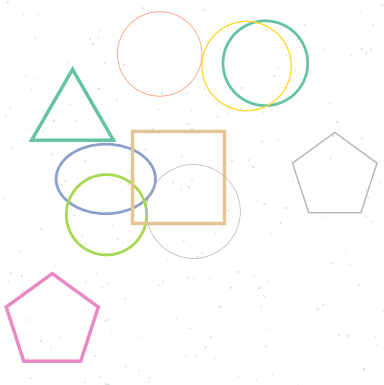[{"shape": "circle", "thickness": 2, "radius": 0.55, "center": [0.689, 0.836]}, {"shape": "triangle", "thickness": 2.5, "radius": 0.61, "center": [0.188, 0.697]}, {"shape": "circle", "thickness": 0.5, "radius": 0.55, "center": [0.415, 0.86]}, {"shape": "oval", "thickness": 2, "radius": 0.65, "center": [0.275, 0.535]}, {"shape": "pentagon", "thickness": 2.5, "radius": 0.63, "center": [0.136, 0.164]}, {"shape": "circle", "thickness": 2, "radius": 0.52, "center": [0.277, 0.442]}, {"shape": "circle", "thickness": 1, "radius": 0.58, "center": [0.641, 0.828]}, {"shape": "square", "thickness": 2.5, "radius": 0.6, "center": [0.462, 0.541]}, {"shape": "circle", "thickness": 0.5, "radius": 0.61, "center": [0.502, 0.451]}, {"shape": "pentagon", "thickness": 1, "radius": 0.58, "center": [0.87, 0.541]}]